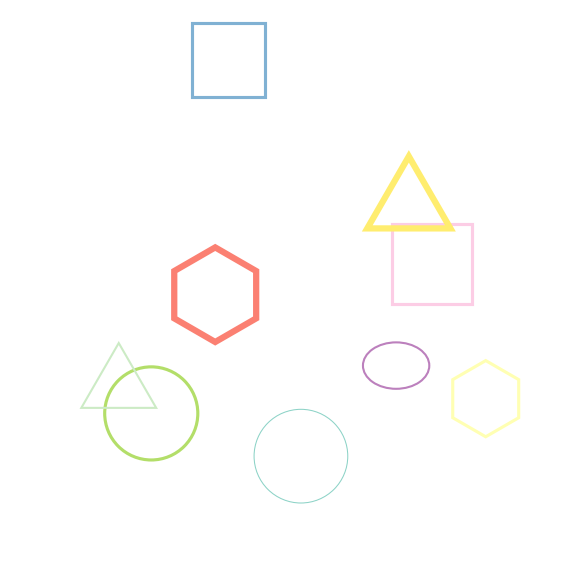[{"shape": "circle", "thickness": 0.5, "radius": 0.41, "center": [0.521, 0.209]}, {"shape": "hexagon", "thickness": 1.5, "radius": 0.33, "center": [0.841, 0.309]}, {"shape": "hexagon", "thickness": 3, "radius": 0.41, "center": [0.373, 0.489]}, {"shape": "square", "thickness": 1.5, "radius": 0.32, "center": [0.396, 0.895]}, {"shape": "circle", "thickness": 1.5, "radius": 0.4, "center": [0.262, 0.283]}, {"shape": "square", "thickness": 1.5, "radius": 0.35, "center": [0.748, 0.541]}, {"shape": "oval", "thickness": 1, "radius": 0.29, "center": [0.686, 0.366]}, {"shape": "triangle", "thickness": 1, "radius": 0.37, "center": [0.206, 0.33]}, {"shape": "triangle", "thickness": 3, "radius": 0.42, "center": [0.708, 0.645]}]